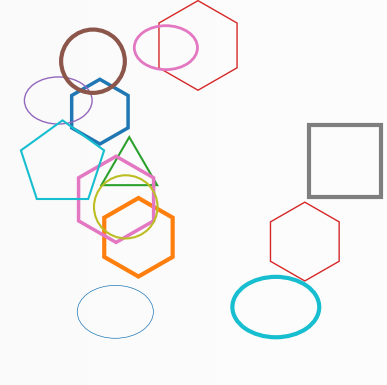[{"shape": "hexagon", "thickness": 2.5, "radius": 0.42, "center": [0.258, 0.71]}, {"shape": "oval", "thickness": 0.5, "radius": 0.49, "center": [0.298, 0.19]}, {"shape": "hexagon", "thickness": 3, "radius": 0.51, "center": [0.357, 0.384]}, {"shape": "triangle", "thickness": 1.5, "radius": 0.42, "center": [0.334, 0.561]}, {"shape": "hexagon", "thickness": 1, "radius": 0.51, "center": [0.787, 0.373]}, {"shape": "hexagon", "thickness": 1, "radius": 0.58, "center": [0.511, 0.882]}, {"shape": "oval", "thickness": 1, "radius": 0.44, "center": [0.15, 0.739]}, {"shape": "circle", "thickness": 3, "radius": 0.41, "center": [0.24, 0.841]}, {"shape": "hexagon", "thickness": 2.5, "radius": 0.56, "center": [0.3, 0.482]}, {"shape": "oval", "thickness": 2, "radius": 0.41, "center": [0.428, 0.876]}, {"shape": "square", "thickness": 3, "radius": 0.47, "center": [0.891, 0.583]}, {"shape": "circle", "thickness": 1.5, "radius": 0.41, "center": [0.325, 0.463]}, {"shape": "pentagon", "thickness": 1.5, "radius": 0.56, "center": [0.161, 0.574]}, {"shape": "oval", "thickness": 3, "radius": 0.56, "center": [0.712, 0.202]}]